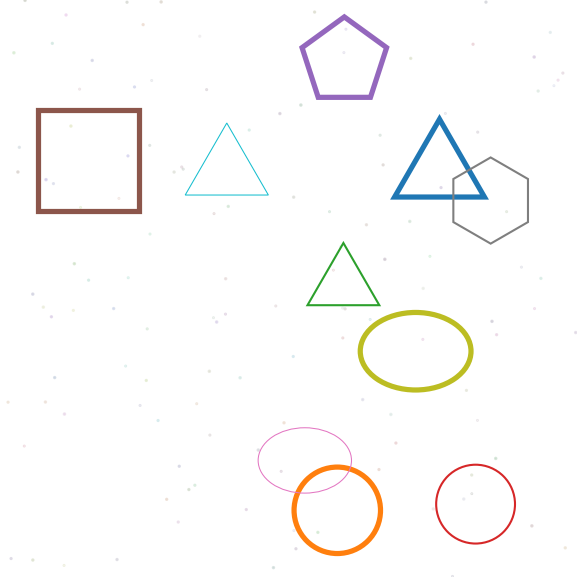[{"shape": "triangle", "thickness": 2.5, "radius": 0.45, "center": [0.761, 0.703]}, {"shape": "circle", "thickness": 2.5, "radius": 0.37, "center": [0.584, 0.115]}, {"shape": "triangle", "thickness": 1, "radius": 0.36, "center": [0.595, 0.507]}, {"shape": "circle", "thickness": 1, "radius": 0.34, "center": [0.824, 0.126]}, {"shape": "pentagon", "thickness": 2.5, "radius": 0.38, "center": [0.596, 0.893]}, {"shape": "square", "thickness": 2.5, "radius": 0.44, "center": [0.154, 0.722]}, {"shape": "oval", "thickness": 0.5, "radius": 0.4, "center": [0.528, 0.202]}, {"shape": "hexagon", "thickness": 1, "radius": 0.37, "center": [0.85, 0.652]}, {"shape": "oval", "thickness": 2.5, "radius": 0.48, "center": [0.72, 0.391]}, {"shape": "triangle", "thickness": 0.5, "radius": 0.42, "center": [0.393, 0.703]}]